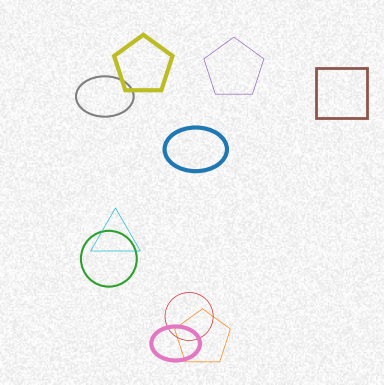[{"shape": "oval", "thickness": 3, "radius": 0.41, "center": [0.509, 0.612]}, {"shape": "pentagon", "thickness": 0.5, "radius": 0.38, "center": [0.526, 0.122]}, {"shape": "circle", "thickness": 1.5, "radius": 0.36, "center": [0.283, 0.328]}, {"shape": "circle", "thickness": 0.5, "radius": 0.31, "center": [0.491, 0.178]}, {"shape": "pentagon", "thickness": 0.5, "radius": 0.41, "center": [0.608, 0.822]}, {"shape": "square", "thickness": 2, "radius": 0.33, "center": [0.886, 0.758]}, {"shape": "oval", "thickness": 3, "radius": 0.32, "center": [0.456, 0.108]}, {"shape": "oval", "thickness": 1.5, "radius": 0.37, "center": [0.272, 0.749]}, {"shape": "pentagon", "thickness": 3, "radius": 0.4, "center": [0.372, 0.83]}, {"shape": "triangle", "thickness": 0.5, "radius": 0.37, "center": [0.3, 0.385]}]